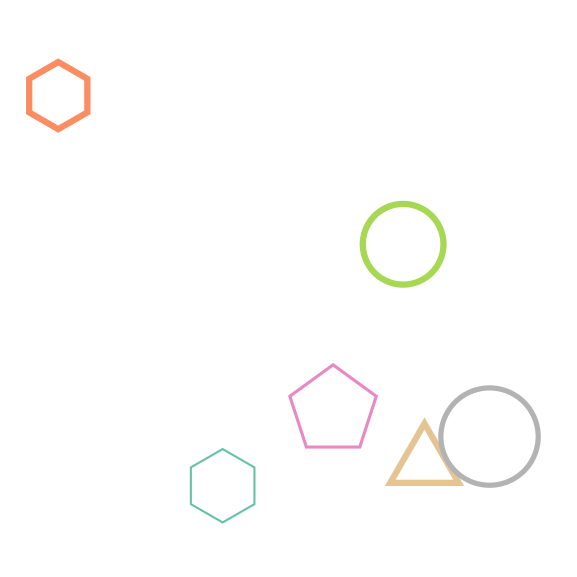[{"shape": "hexagon", "thickness": 1, "radius": 0.32, "center": [0.386, 0.158]}, {"shape": "hexagon", "thickness": 3, "radius": 0.29, "center": [0.101, 0.834]}, {"shape": "pentagon", "thickness": 1.5, "radius": 0.39, "center": [0.577, 0.289]}, {"shape": "circle", "thickness": 3, "radius": 0.35, "center": [0.698, 0.576]}, {"shape": "triangle", "thickness": 3, "radius": 0.34, "center": [0.735, 0.197]}, {"shape": "circle", "thickness": 2.5, "radius": 0.42, "center": [0.848, 0.243]}]